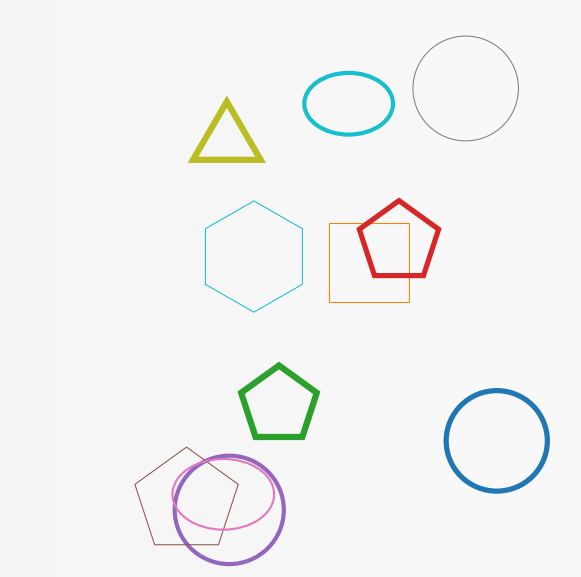[{"shape": "circle", "thickness": 2.5, "radius": 0.44, "center": [0.855, 0.236]}, {"shape": "square", "thickness": 0.5, "radius": 0.34, "center": [0.634, 0.545]}, {"shape": "pentagon", "thickness": 3, "radius": 0.34, "center": [0.48, 0.298]}, {"shape": "pentagon", "thickness": 2.5, "radius": 0.36, "center": [0.686, 0.58]}, {"shape": "circle", "thickness": 2, "radius": 0.47, "center": [0.394, 0.116]}, {"shape": "pentagon", "thickness": 0.5, "radius": 0.47, "center": [0.321, 0.131]}, {"shape": "oval", "thickness": 1, "radius": 0.44, "center": [0.384, 0.143]}, {"shape": "circle", "thickness": 0.5, "radius": 0.45, "center": [0.801, 0.846]}, {"shape": "triangle", "thickness": 3, "radius": 0.34, "center": [0.39, 0.756]}, {"shape": "oval", "thickness": 2, "radius": 0.38, "center": [0.6, 0.82]}, {"shape": "hexagon", "thickness": 0.5, "radius": 0.48, "center": [0.437, 0.555]}]